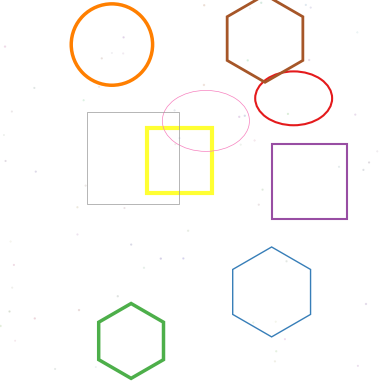[{"shape": "oval", "thickness": 1.5, "radius": 0.5, "center": [0.763, 0.745]}, {"shape": "hexagon", "thickness": 1, "radius": 0.58, "center": [0.706, 0.242]}, {"shape": "hexagon", "thickness": 2.5, "radius": 0.49, "center": [0.341, 0.114]}, {"shape": "square", "thickness": 1.5, "radius": 0.49, "center": [0.804, 0.529]}, {"shape": "circle", "thickness": 2.5, "radius": 0.53, "center": [0.291, 0.884]}, {"shape": "square", "thickness": 3, "radius": 0.42, "center": [0.467, 0.583]}, {"shape": "hexagon", "thickness": 2, "radius": 0.57, "center": [0.688, 0.9]}, {"shape": "oval", "thickness": 0.5, "radius": 0.57, "center": [0.535, 0.686]}, {"shape": "square", "thickness": 0.5, "radius": 0.6, "center": [0.346, 0.589]}]